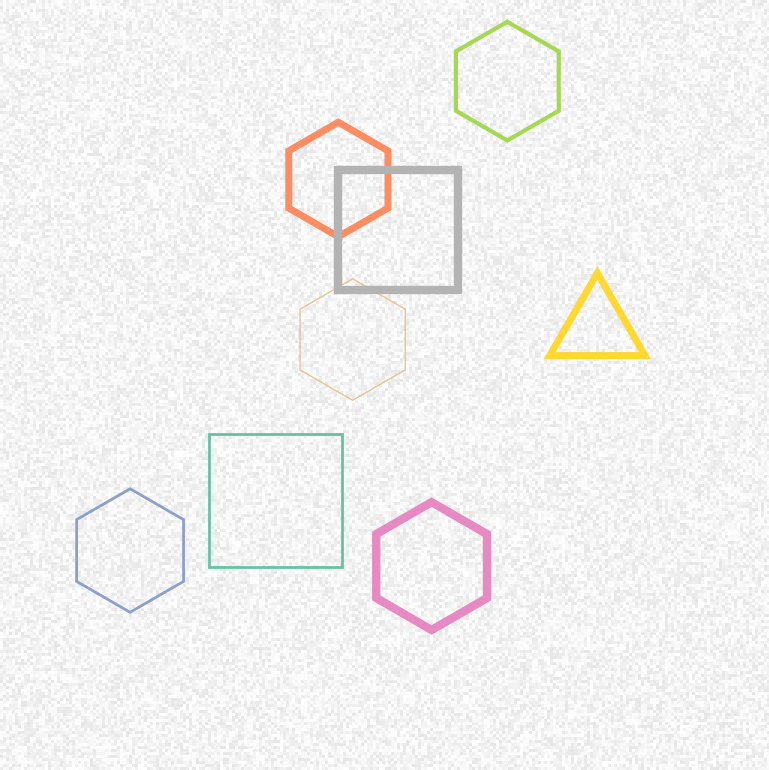[{"shape": "square", "thickness": 1, "radius": 0.43, "center": [0.358, 0.35]}, {"shape": "hexagon", "thickness": 2.5, "radius": 0.37, "center": [0.439, 0.767]}, {"shape": "hexagon", "thickness": 1, "radius": 0.4, "center": [0.169, 0.285]}, {"shape": "hexagon", "thickness": 3, "radius": 0.42, "center": [0.561, 0.265]}, {"shape": "hexagon", "thickness": 1.5, "radius": 0.39, "center": [0.659, 0.895]}, {"shape": "triangle", "thickness": 2.5, "radius": 0.36, "center": [0.776, 0.574]}, {"shape": "hexagon", "thickness": 0.5, "radius": 0.39, "center": [0.458, 0.559]}, {"shape": "square", "thickness": 3, "radius": 0.39, "center": [0.517, 0.701]}]